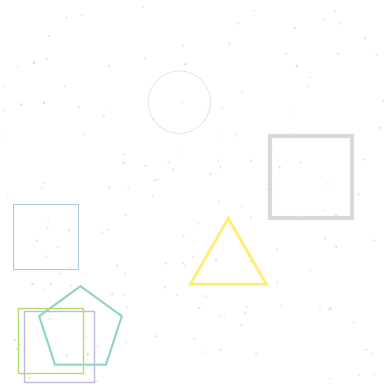[{"shape": "pentagon", "thickness": 1.5, "radius": 0.56, "center": [0.209, 0.144]}, {"shape": "square", "thickness": 1, "radius": 0.46, "center": [0.153, 0.1]}, {"shape": "square", "thickness": 0.5, "radius": 0.42, "center": [0.117, 0.385]}, {"shape": "square", "thickness": 1, "radius": 0.42, "center": [0.13, 0.116]}, {"shape": "square", "thickness": 3, "radius": 0.53, "center": [0.808, 0.541]}, {"shape": "circle", "thickness": 0.5, "radius": 0.4, "center": [0.466, 0.735]}, {"shape": "triangle", "thickness": 2, "radius": 0.57, "center": [0.593, 0.319]}]